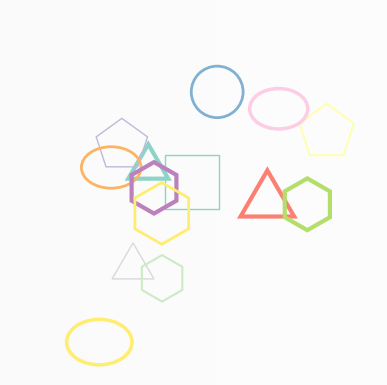[{"shape": "square", "thickness": 1, "radius": 0.35, "center": [0.496, 0.528]}, {"shape": "triangle", "thickness": 3, "radius": 0.3, "center": [0.383, 0.566]}, {"shape": "pentagon", "thickness": 1.5, "radius": 0.37, "center": [0.843, 0.657]}, {"shape": "pentagon", "thickness": 1, "radius": 0.35, "center": [0.314, 0.623]}, {"shape": "triangle", "thickness": 3, "radius": 0.4, "center": [0.69, 0.478]}, {"shape": "circle", "thickness": 2, "radius": 0.33, "center": [0.56, 0.761]}, {"shape": "oval", "thickness": 2, "radius": 0.38, "center": [0.287, 0.565]}, {"shape": "hexagon", "thickness": 3, "radius": 0.34, "center": [0.793, 0.469]}, {"shape": "oval", "thickness": 2.5, "radius": 0.38, "center": [0.719, 0.718]}, {"shape": "triangle", "thickness": 1, "radius": 0.31, "center": [0.343, 0.307]}, {"shape": "hexagon", "thickness": 3, "radius": 0.33, "center": [0.397, 0.512]}, {"shape": "hexagon", "thickness": 1.5, "radius": 0.3, "center": [0.418, 0.277]}, {"shape": "oval", "thickness": 2.5, "radius": 0.42, "center": [0.256, 0.111]}, {"shape": "hexagon", "thickness": 2, "radius": 0.4, "center": [0.418, 0.446]}]